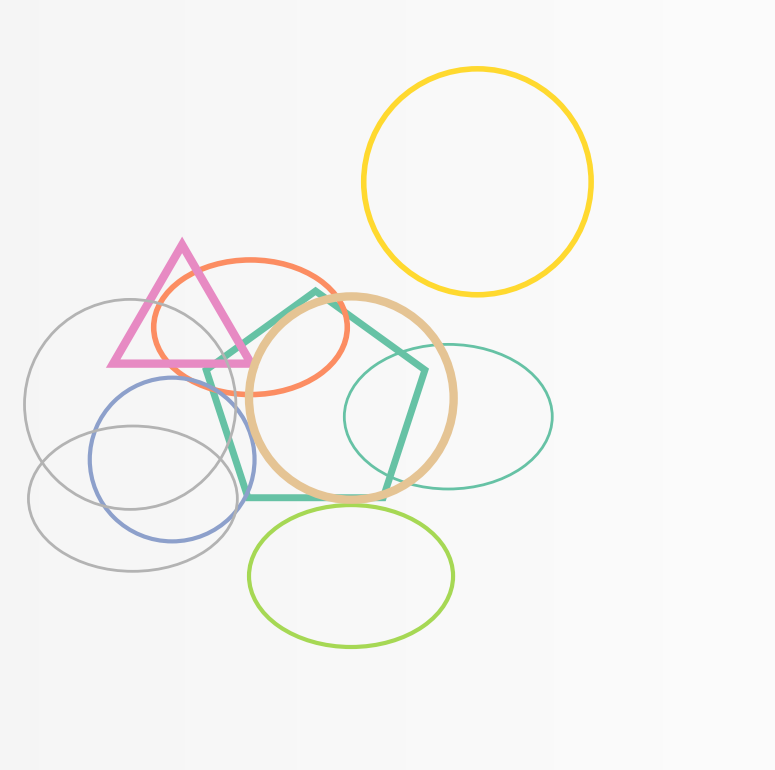[{"shape": "pentagon", "thickness": 2.5, "radius": 0.74, "center": [0.407, 0.474]}, {"shape": "oval", "thickness": 1, "radius": 0.67, "center": [0.578, 0.459]}, {"shape": "oval", "thickness": 2, "radius": 0.62, "center": [0.323, 0.575]}, {"shape": "circle", "thickness": 1.5, "radius": 0.53, "center": [0.222, 0.403]}, {"shape": "triangle", "thickness": 3, "radius": 0.51, "center": [0.235, 0.579]}, {"shape": "oval", "thickness": 1.5, "radius": 0.66, "center": [0.453, 0.252]}, {"shape": "circle", "thickness": 2, "radius": 0.73, "center": [0.616, 0.764]}, {"shape": "circle", "thickness": 3, "radius": 0.66, "center": [0.453, 0.483]}, {"shape": "circle", "thickness": 1, "radius": 0.68, "center": [0.168, 0.475]}, {"shape": "oval", "thickness": 1, "radius": 0.67, "center": [0.171, 0.352]}]